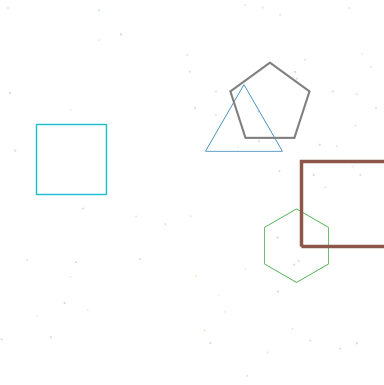[{"shape": "triangle", "thickness": 0.5, "radius": 0.58, "center": [0.634, 0.665]}, {"shape": "hexagon", "thickness": 0.5, "radius": 0.48, "center": [0.77, 0.362]}, {"shape": "square", "thickness": 2.5, "radius": 0.55, "center": [0.893, 0.47]}, {"shape": "pentagon", "thickness": 1.5, "radius": 0.54, "center": [0.701, 0.729]}, {"shape": "square", "thickness": 1, "radius": 0.46, "center": [0.185, 0.587]}]